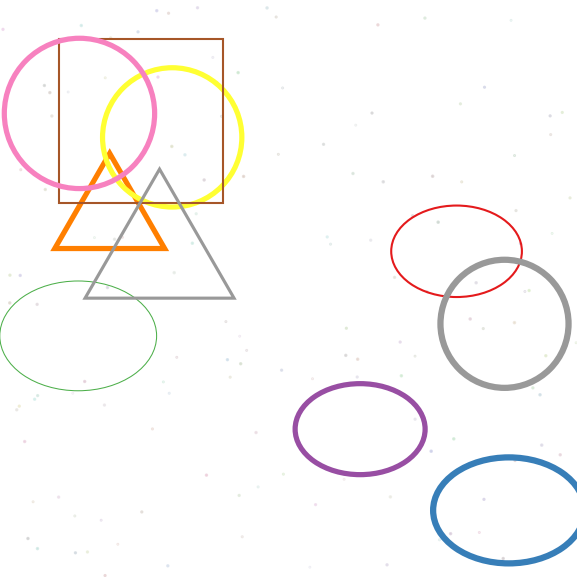[{"shape": "oval", "thickness": 1, "radius": 0.57, "center": [0.791, 0.564]}, {"shape": "oval", "thickness": 3, "radius": 0.66, "center": [0.881, 0.115]}, {"shape": "oval", "thickness": 0.5, "radius": 0.68, "center": [0.135, 0.418]}, {"shape": "oval", "thickness": 2.5, "radius": 0.56, "center": [0.624, 0.256]}, {"shape": "triangle", "thickness": 2.5, "radius": 0.55, "center": [0.19, 0.624]}, {"shape": "circle", "thickness": 2.5, "radius": 0.6, "center": [0.298, 0.761]}, {"shape": "square", "thickness": 1, "radius": 0.71, "center": [0.244, 0.79]}, {"shape": "circle", "thickness": 2.5, "radius": 0.65, "center": [0.138, 0.803]}, {"shape": "triangle", "thickness": 1.5, "radius": 0.74, "center": [0.276, 0.557]}, {"shape": "circle", "thickness": 3, "radius": 0.55, "center": [0.874, 0.438]}]